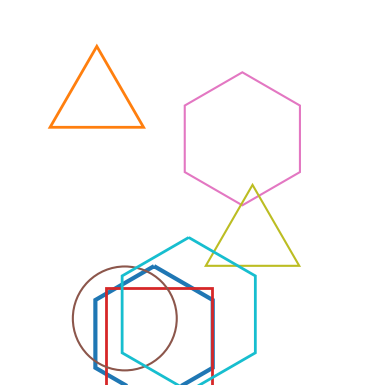[{"shape": "hexagon", "thickness": 3, "radius": 0.88, "center": [0.4, 0.133]}, {"shape": "triangle", "thickness": 2, "radius": 0.7, "center": [0.251, 0.739]}, {"shape": "square", "thickness": 2, "radius": 0.69, "center": [0.414, 0.115]}, {"shape": "circle", "thickness": 1.5, "radius": 0.67, "center": [0.324, 0.173]}, {"shape": "hexagon", "thickness": 1.5, "radius": 0.86, "center": [0.629, 0.639]}, {"shape": "triangle", "thickness": 1.5, "radius": 0.7, "center": [0.656, 0.38]}, {"shape": "hexagon", "thickness": 2, "radius": 1.0, "center": [0.49, 0.183]}]